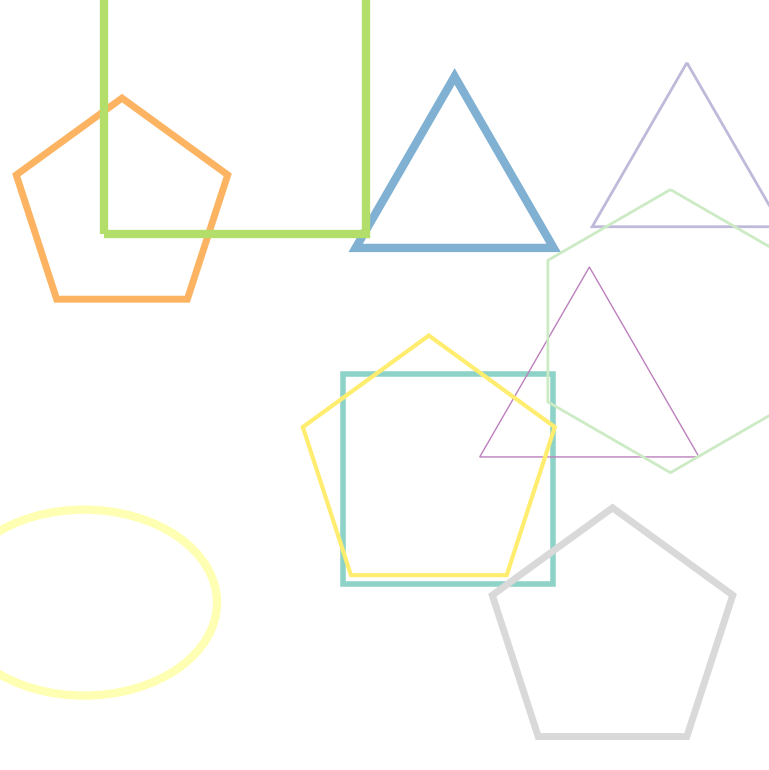[{"shape": "square", "thickness": 2, "radius": 0.68, "center": [0.581, 0.378]}, {"shape": "oval", "thickness": 3, "radius": 0.86, "center": [0.109, 0.217]}, {"shape": "triangle", "thickness": 1, "radius": 0.71, "center": [0.892, 0.777]}, {"shape": "triangle", "thickness": 3, "radius": 0.74, "center": [0.59, 0.752]}, {"shape": "pentagon", "thickness": 2.5, "radius": 0.72, "center": [0.158, 0.728]}, {"shape": "square", "thickness": 3, "radius": 0.85, "center": [0.305, 0.866]}, {"shape": "pentagon", "thickness": 2.5, "radius": 0.82, "center": [0.795, 0.176]}, {"shape": "triangle", "thickness": 0.5, "radius": 0.82, "center": [0.765, 0.489]}, {"shape": "hexagon", "thickness": 1, "radius": 0.92, "center": [0.871, 0.57]}, {"shape": "pentagon", "thickness": 1.5, "radius": 0.86, "center": [0.557, 0.392]}]